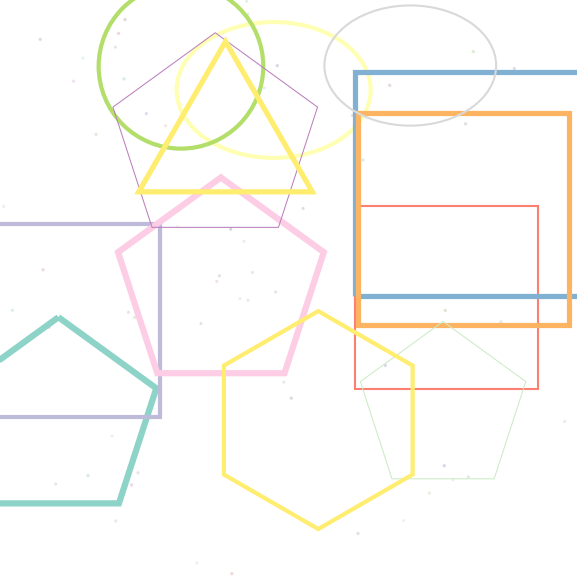[{"shape": "pentagon", "thickness": 3, "radius": 0.89, "center": [0.101, 0.272]}, {"shape": "oval", "thickness": 2, "radius": 0.84, "center": [0.474, 0.843]}, {"shape": "square", "thickness": 2, "radius": 0.84, "center": [0.109, 0.445]}, {"shape": "square", "thickness": 1, "radius": 0.79, "center": [0.773, 0.484]}, {"shape": "square", "thickness": 2.5, "radius": 0.97, "center": [0.808, 0.681]}, {"shape": "square", "thickness": 2.5, "radius": 0.92, "center": [0.802, 0.62]}, {"shape": "circle", "thickness": 2, "radius": 0.71, "center": [0.313, 0.884]}, {"shape": "pentagon", "thickness": 3, "radius": 0.94, "center": [0.383, 0.504]}, {"shape": "oval", "thickness": 1, "radius": 0.74, "center": [0.71, 0.886]}, {"shape": "pentagon", "thickness": 0.5, "radius": 0.93, "center": [0.373, 0.756]}, {"shape": "pentagon", "thickness": 0.5, "radius": 0.75, "center": [0.767, 0.292]}, {"shape": "triangle", "thickness": 2.5, "radius": 0.87, "center": [0.391, 0.754]}, {"shape": "hexagon", "thickness": 2, "radius": 0.94, "center": [0.551, 0.272]}]